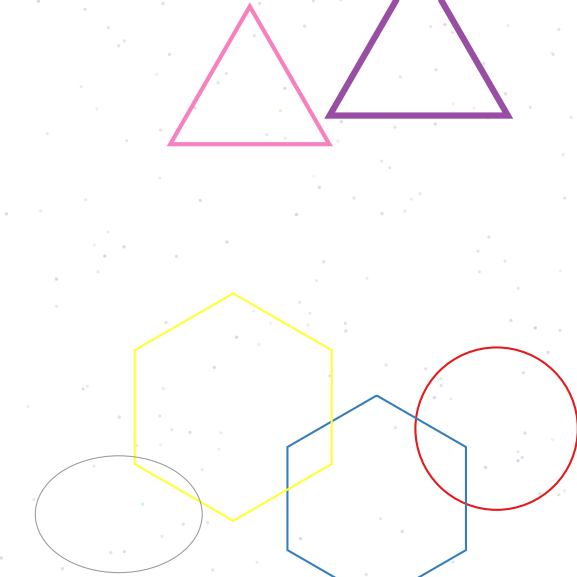[{"shape": "circle", "thickness": 1, "radius": 0.7, "center": [0.86, 0.257]}, {"shape": "hexagon", "thickness": 1, "radius": 0.89, "center": [0.652, 0.136]}, {"shape": "triangle", "thickness": 3, "radius": 0.89, "center": [0.725, 0.888]}, {"shape": "hexagon", "thickness": 1, "radius": 0.98, "center": [0.404, 0.294]}, {"shape": "triangle", "thickness": 2, "radius": 0.8, "center": [0.433, 0.829]}, {"shape": "oval", "thickness": 0.5, "radius": 0.72, "center": [0.206, 0.109]}]